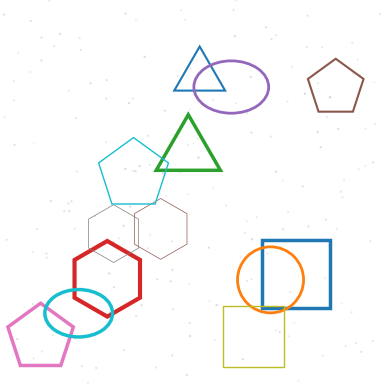[{"shape": "square", "thickness": 2.5, "radius": 0.44, "center": [0.768, 0.288]}, {"shape": "triangle", "thickness": 1.5, "radius": 0.38, "center": [0.519, 0.803]}, {"shape": "circle", "thickness": 2, "radius": 0.43, "center": [0.703, 0.273]}, {"shape": "triangle", "thickness": 2.5, "radius": 0.48, "center": [0.489, 0.606]}, {"shape": "hexagon", "thickness": 3, "radius": 0.49, "center": [0.279, 0.276]}, {"shape": "oval", "thickness": 2, "radius": 0.49, "center": [0.601, 0.774]}, {"shape": "pentagon", "thickness": 1.5, "radius": 0.38, "center": [0.872, 0.771]}, {"shape": "hexagon", "thickness": 0.5, "radius": 0.39, "center": [0.417, 0.405]}, {"shape": "pentagon", "thickness": 2.5, "radius": 0.45, "center": [0.105, 0.123]}, {"shape": "hexagon", "thickness": 0.5, "radius": 0.38, "center": [0.295, 0.393]}, {"shape": "square", "thickness": 1, "radius": 0.39, "center": [0.659, 0.126]}, {"shape": "pentagon", "thickness": 1, "radius": 0.48, "center": [0.347, 0.547]}, {"shape": "oval", "thickness": 2.5, "radius": 0.44, "center": [0.204, 0.186]}]